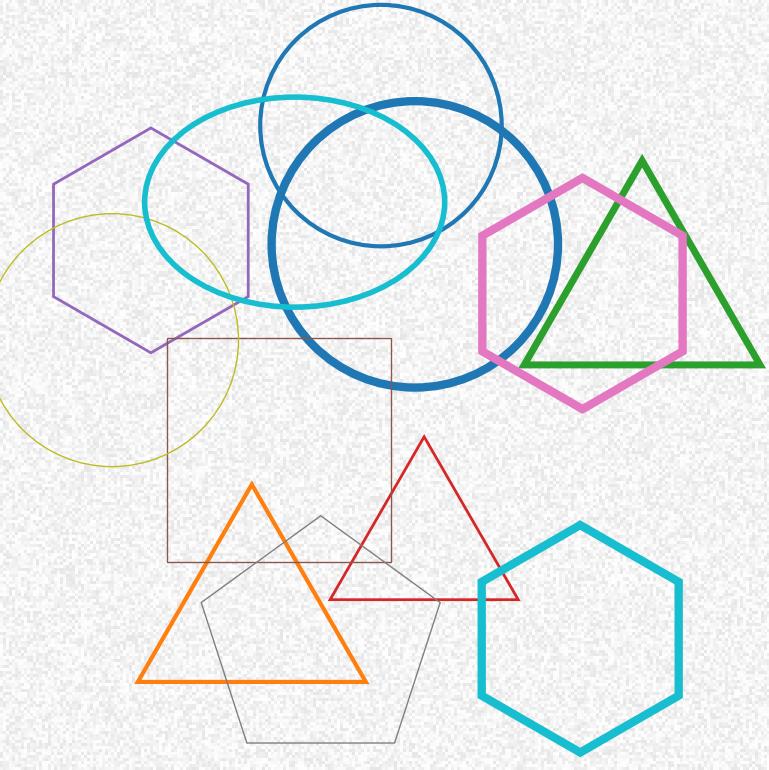[{"shape": "circle", "thickness": 3, "radius": 0.93, "center": [0.539, 0.683]}, {"shape": "circle", "thickness": 1.5, "radius": 0.78, "center": [0.495, 0.837]}, {"shape": "triangle", "thickness": 1.5, "radius": 0.85, "center": [0.327, 0.2]}, {"shape": "triangle", "thickness": 2.5, "radius": 0.88, "center": [0.834, 0.614]}, {"shape": "triangle", "thickness": 1, "radius": 0.71, "center": [0.551, 0.292]}, {"shape": "hexagon", "thickness": 1, "radius": 0.73, "center": [0.196, 0.688]}, {"shape": "square", "thickness": 0.5, "radius": 0.73, "center": [0.362, 0.416]}, {"shape": "hexagon", "thickness": 3, "radius": 0.75, "center": [0.756, 0.619]}, {"shape": "pentagon", "thickness": 0.5, "radius": 0.82, "center": [0.416, 0.167]}, {"shape": "circle", "thickness": 0.5, "radius": 0.82, "center": [0.145, 0.558]}, {"shape": "oval", "thickness": 2, "radius": 0.97, "center": [0.383, 0.738]}, {"shape": "hexagon", "thickness": 3, "radius": 0.74, "center": [0.754, 0.17]}]